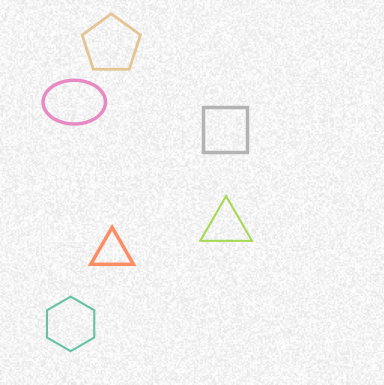[{"shape": "hexagon", "thickness": 1.5, "radius": 0.35, "center": [0.183, 0.159]}, {"shape": "triangle", "thickness": 2.5, "radius": 0.32, "center": [0.291, 0.346]}, {"shape": "oval", "thickness": 2.5, "radius": 0.41, "center": [0.193, 0.735]}, {"shape": "triangle", "thickness": 1.5, "radius": 0.39, "center": [0.587, 0.413]}, {"shape": "pentagon", "thickness": 2, "radius": 0.4, "center": [0.289, 0.884]}, {"shape": "square", "thickness": 2.5, "radius": 0.29, "center": [0.585, 0.664]}]